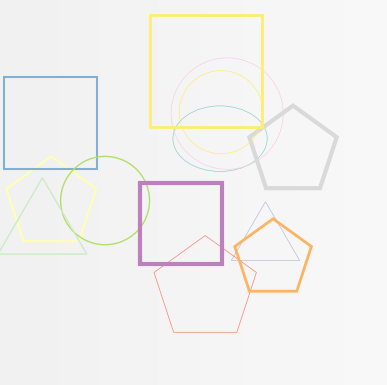[{"shape": "oval", "thickness": 0.5, "radius": 0.61, "center": [0.568, 0.64]}, {"shape": "pentagon", "thickness": 1.5, "radius": 0.61, "center": [0.132, 0.472]}, {"shape": "triangle", "thickness": 0.5, "radius": 0.51, "center": [0.685, 0.374]}, {"shape": "pentagon", "thickness": 0.5, "radius": 0.69, "center": [0.53, 0.249]}, {"shape": "square", "thickness": 1.5, "radius": 0.6, "center": [0.131, 0.68]}, {"shape": "pentagon", "thickness": 2, "radius": 0.52, "center": [0.705, 0.328]}, {"shape": "circle", "thickness": 1, "radius": 0.57, "center": [0.271, 0.479]}, {"shape": "circle", "thickness": 0.5, "radius": 0.72, "center": [0.586, 0.705]}, {"shape": "pentagon", "thickness": 3, "radius": 0.59, "center": [0.756, 0.607]}, {"shape": "square", "thickness": 3, "radius": 0.53, "center": [0.467, 0.42]}, {"shape": "triangle", "thickness": 1, "radius": 0.66, "center": [0.109, 0.406]}, {"shape": "circle", "thickness": 0.5, "radius": 0.54, "center": [0.57, 0.709]}, {"shape": "square", "thickness": 2, "radius": 0.73, "center": [0.532, 0.816]}]